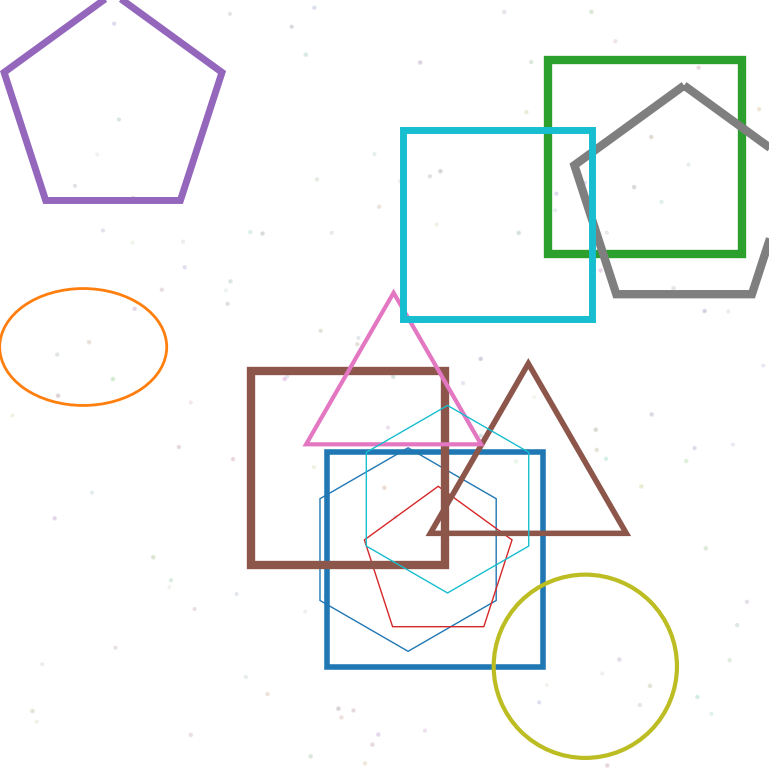[{"shape": "hexagon", "thickness": 0.5, "radius": 0.66, "center": [0.53, 0.286]}, {"shape": "square", "thickness": 2, "radius": 0.7, "center": [0.565, 0.273]}, {"shape": "oval", "thickness": 1, "radius": 0.54, "center": [0.108, 0.549]}, {"shape": "square", "thickness": 3, "radius": 0.63, "center": [0.837, 0.796]}, {"shape": "pentagon", "thickness": 0.5, "radius": 0.5, "center": [0.569, 0.268]}, {"shape": "pentagon", "thickness": 2.5, "radius": 0.74, "center": [0.147, 0.86]}, {"shape": "triangle", "thickness": 2, "radius": 0.73, "center": [0.686, 0.381]}, {"shape": "square", "thickness": 3, "radius": 0.63, "center": [0.452, 0.392]}, {"shape": "triangle", "thickness": 1.5, "radius": 0.66, "center": [0.511, 0.489]}, {"shape": "pentagon", "thickness": 3, "radius": 0.75, "center": [0.888, 0.739]}, {"shape": "circle", "thickness": 1.5, "radius": 0.6, "center": [0.76, 0.135]}, {"shape": "hexagon", "thickness": 0.5, "radius": 0.61, "center": [0.581, 0.352]}, {"shape": "square", "thickness": 2.5, "radius": 0.61, "center": [0.646, 0.708]}]